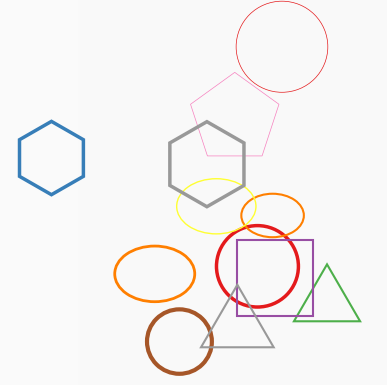[{"shape": "circle", "thickness": 2.5, "radius": 0.53, "center": [0.664, 0.308]}, {"shape": "circle", "thickness": 0.5, "radius": 0.59, "center": [0.728, 0.879]}, {"shape": "hexagon", "thickness": 2.5, "radius": 0.48, "center": [0.133, 0.59]}, {"shape": "triangle", "thickness": 1.5, "radius": 0.49, "center": [0.844, 0.215]}, {"shape": "square", "thickness": 1.5, "radius": 0.49, "center": [0.71, 0.278]}, {"shape": "oval", "thickness": 1.5, "radius": 0.4, "center": [0.703, 0.44]}, {"shape": "oval", "thickness": 2, "radius": 0.52, "center": [0.399, 0.289]}, {"shape": "oval", "thickness": 1, "radius": 0.51, "center": [0.558, 0.464]}, {"shape": "circle", "thickness": 3, "radius": 0.42, "center": [0.463, 0.113]}, {"shape": "pentagon", "thickness": 0.5, "radius": 0.6, "center": [0.606, 0.692]}, {"shape": "hexagon", "thickness": 2.5, "radius": 0.55, "center": [0.534, 0.574]}, {"shape": "triangle", "thickness": 1.5, "radius": 0.54, "center": [0.613, 0.152]}]